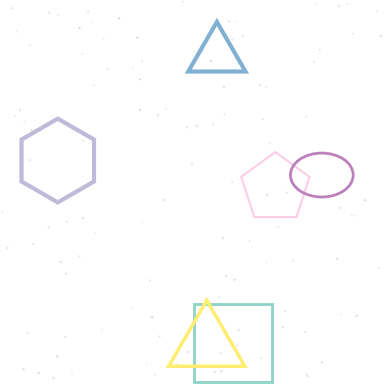[{"shape": "square", "thickness": 2, "radius": 0.51, "center": [0.604, 0.108]}, {"shape": "hexagon", "thickness": 3, "radius": 0.54, "center": [0.15, 0.583]}, {"shape": "triangle", "thickness": 3, "radius": 0.43, "center": [0.563, 0.857]}, {"shape": "pentagon", "thickness": 1.5, "radius": 0.47, "center": [0.715, 0.512]}, {"shape": "oval", "thickness": 2, "radius": 0.41, "center": [0.836, 0.545]}, {"shape": "triangle", "thickness": 2.5, "radius": 0.57, "center": [0.537, 0.106]}]